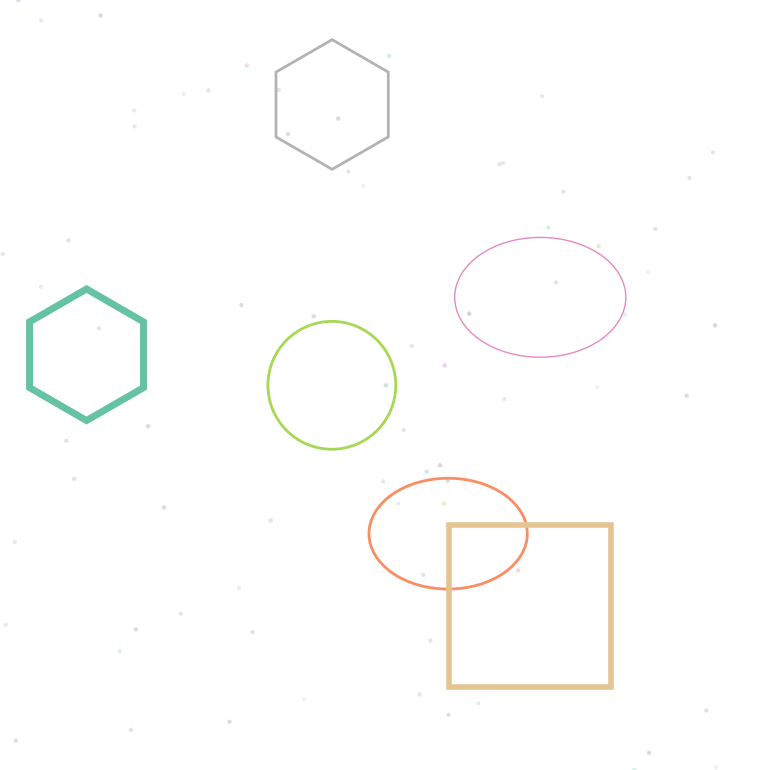[{"shape": "hexagon", "thickness": 2.5, "radius": 0.43, "center": [0.112, 0.539]}, {"shape": "oval", "thickness": 1, "radius": 0.51, "center": [0.582, 0.307]}, {"shape": "oval", "thickness": 0.5, "radius": 0.56, "center": [0.702, 0.614]}, {"shape": "circle", "thickness": 1, "radius": 0.42, "center": [0.431, 0.5]}, {"shape": "square", "thickness": 2, "radius": 0.53, "center": [0.688, 0.213]}, {"shape": "hexagon", "thickness": 1, "radius": 0.42, "center": [0.431, 0.864]}]